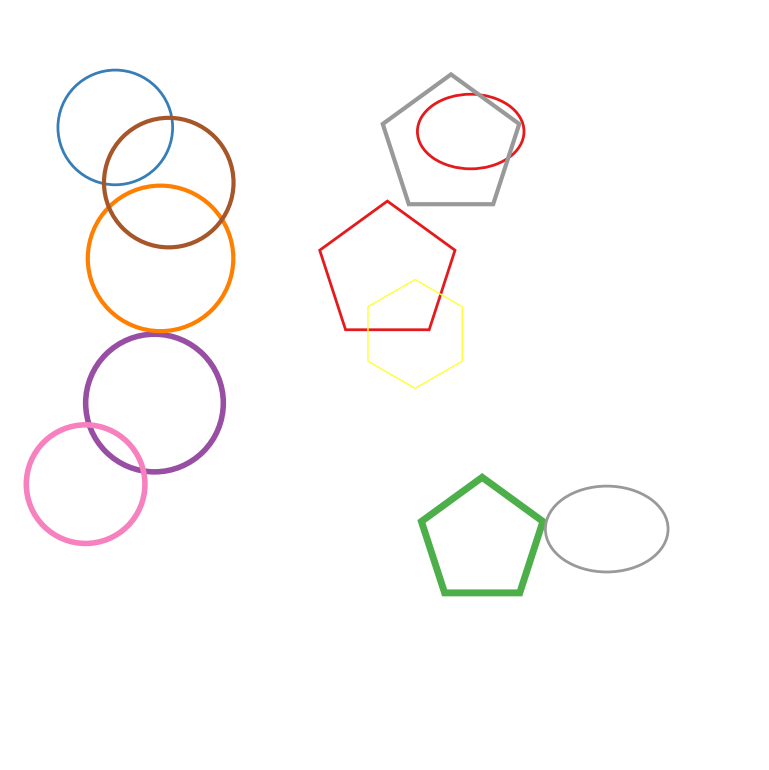[{"shape": "oval", "thickness": 1, "radius": 0.35, "center": [0.611, 0.829]}, {"shape": "pentagon", "thickness": 1, "radius": 0.46, "center": [0.503, 0.646]}, {"shape": "circle", "thickness": 1, "radius": 0.37, "center": [0.15, 0.835]}, {"shape": "pentagon", "thickness": 2.5, "radius": 0.41, "center": [0.626, 0.297]}, {"shape": "circle", "thickness": 2, "radius": 0.45, "center": [0.201, 0.477]}, {"shape": "circle", "thickness": 1.5, "radius": 0.47, "center": [0.208, 0.664]}, {"shape": "hexagon", "thickness": 0.5, "radius": 0.35, "center": [0.539, 0.566]}, {"shape": "circle", "thickness": 1.5, "radius": 0.42, "center": [0.219, 0.763]}, {"shape": "circle", "thickness": 2, "radius": 0.39, "center": [0.111, 0.371]}, {"shape": "oval", "thickness": 1, "radius": 0.4, "center": [0.788, 0.313]}, {"shape": "pentagon", "thickness": 1.5, "radius": 0.47, "center": [0.586, 0.81]}]